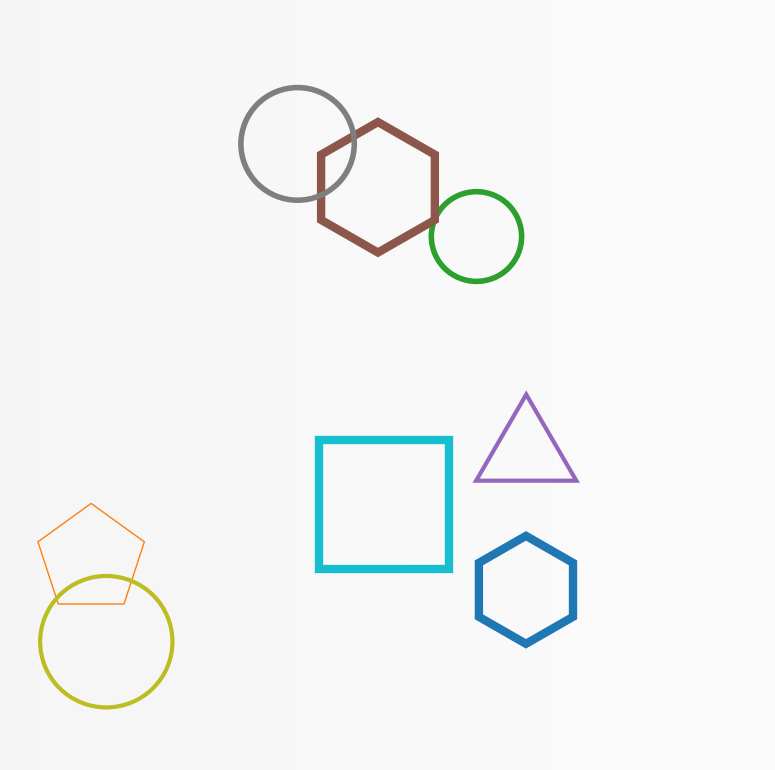[{"shape": "hexagon", "thickness": 3, "radius": 0.35, "center": [0.679, 0.234]}, {"shape": "pentagon", "thickness": 0.5, "radius": 0.36, "center": [0.118, 0.274]}, {"shape": "circle", "thickness": 2, "radius": 0.29, "center": [0.615, 0.693]}, {"shape": "triangle", "thickness": 1.5, "radius": 0.37, "center": [0.679, 0.413]}, {"shape": "hexagon", "thickness": 3, "radius": 0.42, "center": [0.488, 0.757]}, {"shape": "circle", "thickness": 2, "radius": 0.37, "center": [0.384, 0.813]}, {"shape": "circle", "thickness": 1.5, "radius": 0.43, "center": [0.137, 0.167]}, {"shape": "square", "thickness": 3, "radius": 0.42, "center": [0.495, 0.345]}]